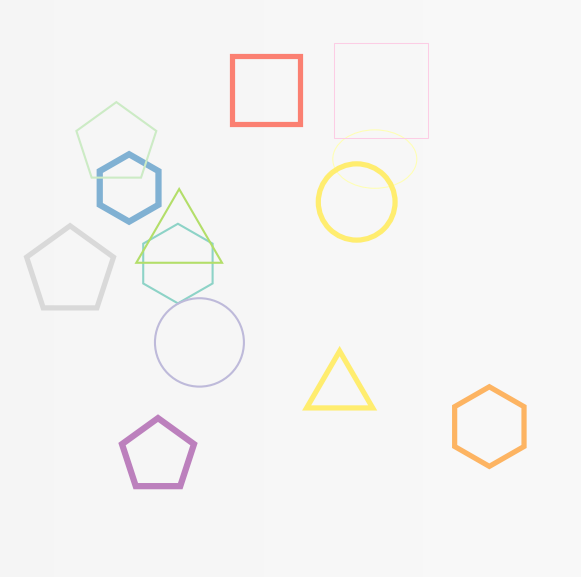[{"shape": "hexagon", "thickness": 1, "radius": 0.34, "center": [0.306, 0.543]}, {"shape": "oval", "thickness": 0.5, "radius": 0.36, "center": [0.645, 0.724]}, {"shape": "circle", "thickness": 1, "radius": 0.38, "center": [0.343, 0.406]}, {"shape": "square", "thickness": 2.5, "radius": 0.3, "center": [0.458, 0.843]}, {"shape": "hexagon", "thickness": 3, "radius": 0.29, "center": [0.222, 0.674]}, {"shape": "hexagon", "thickness": 2.5, "radius": 0.34, "center": [0.842, 0.26]}, {"shape": "triangle", "thickness": 1, "radius": 0.43, "center": [0.308, 0.587]}, {"shape": "square", "thickness": 0.5, "radius": 0.41, "center": [0.656, 0.842]}, {"shape": "pentagon", "thickness": 2.5, "radius": 0.39, "center": [0.121, 0.53]}, {"shape": "pentagon", "thickness": 3, "radius": 0.33, "center": [0.272, 0.21]}, {"shape": "pentagon", "thickness": 1, "radius": 0.36, "center": [0.2, 0.75]}, {"shape": "circle", "thickness": 2.5, "radius": 0.33, "center": [0.614, 0.649]}, {"shape": "triangle", "thickness": 2.5, "radius": 0.33, "center": [0.584, 0.326]}]